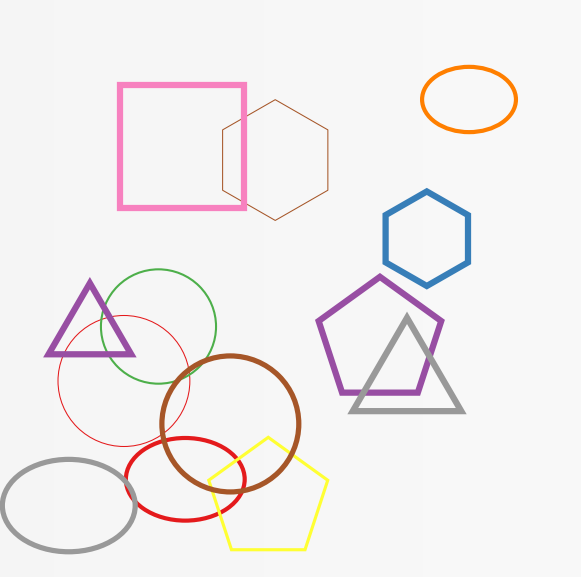[{"shape": "circle", "thickness": 0.5, "radius": 0.57, "center": [0.213, 0.339]}, {"shape": "oval", "thickness": 2, "radius": 0.51, "center": [0.319, 0.169]}, {"shape": "hexagon", "thickness": 3, "radius": 0.41, "center": [0.734, 0.586]}, {"shape": "circle", "thickness": 1, "radius": 0.5, "center": [0.273, 0.434]}, {"shape": "triangle", "thickness": 3, "radius": 0.41, "center": [0.155, 0.427]}, {"shape": "pentagon", "thickness": 3, "radius": 0.55, "center": [0.654, 0.409]}, {"shape": "oval", "thickness": 2, "radius": 0.4, "center": [0.807, 0.827]}, {"shape": "pentagon", "thickness": 1.5, "radius": 0.54, "center": [0.462, 0.134]}, {"shape": "circle", "thickness": 2.5, "radius": 0.59, "center": [0.396, 0.265]}, {"shape": "hexagon", "thickness": 0.5, "radius": 0.52, "center": [0.474, 0.722]}, {"shape": "square", "thickness": 3, "radius": 0.53, "center": [0.313, 0.745]}, {"shape": "triangle", "thickness": 3, "radius": 0.54, "center": [0.7, 0.341]}, {"shape": "oval", "thickness": 2.5, "radius": 0.57, "center": [0.118, 0.124]}]